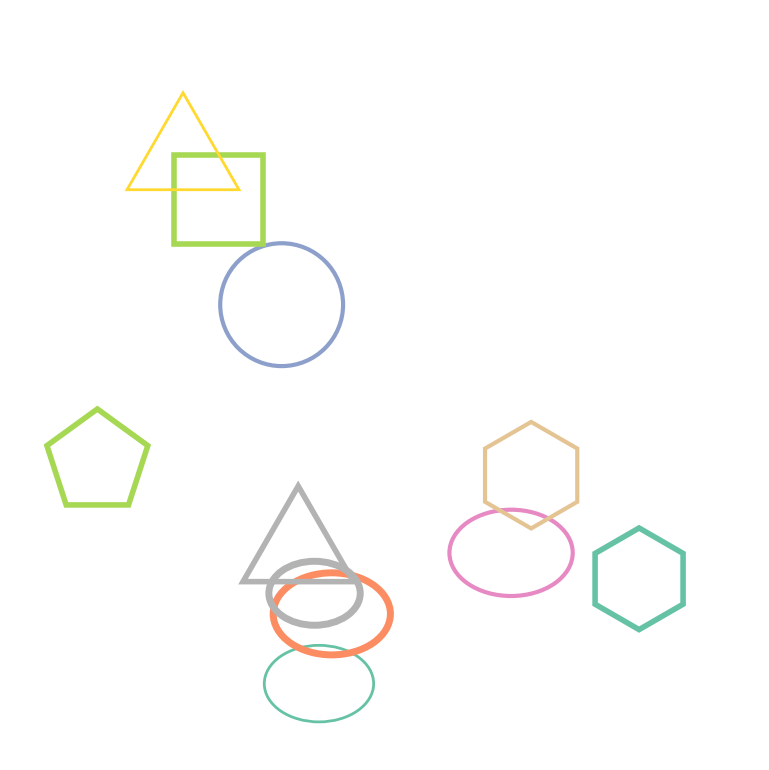[{"shape": "oval", "thickness": 1, "radius": 0.36, "center": [0.414, 0.112]}, {"shape": "hexagon", "thickness": 2, "radius": 0.33, "center": [0.83, 0.248]}, {"shape": "oval", "thickness": 2.5, "radius": 0.38, "center": [0.431, 0.203]}, {"shape": "circle", "thickness": 1.5, "radius": 0.4, "center": [0.366, 0.604]}, {"shape": "oval", "thickness": 1.5, "radius": 0.4, "center": [0.664, 0.282]}, {"shape": "pentagon", "thickness": 2, "radius": 0.34, "center": [0.126, 0.4]}, {"shape": "square", "thickness": 2, "radius": 0.29, "center": [0.284, 0.741]}, {"shape": "triangle", "thickness": 1, "radius": 0.42, "center": [0.238, 0.796]}, {"shape": "hexagon", "thickness": 1.5, "radius": 0.35, "center": [0.69, 0.383]}, {"shape": "oval", "thickness": 2.5, "radius": 0.3, "center": [0.409, 0.23]}, {"shape": "triangle", "thickness": 2, "radius": 0.41, "center": [0.387, 0.286]}]